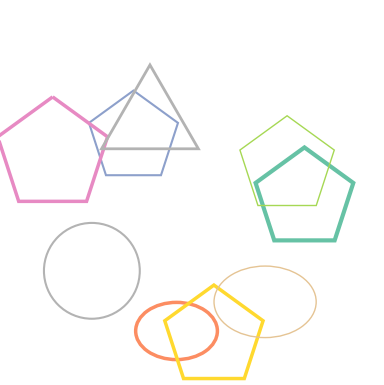[{"shape": "pentagon", "thickness": 3, "radius": 0.67, "center": [0.791, 0.484]}, {"shape": "oval", "thickness": 2.5, "radius": 0.53, "center": [0.459, 0.14]}, {"shape": "pentagon", "thickness": 1.5, "radius": 0.61, "center": [0.347, 0.643]}, {"shape": "pentagon", "thickness": 2.5, "radius": 0.75, "center": [0.137, 0.598]}, {"shape": "pentagon", "thickness": 1, "radius": 0.64, "center": [0.746, 0.57]}, {"shape": "pentagon", "thickness": 2.5, "radius": 0.67, "center": [0.556, 0.125]}, {"shape": "oval", "thickness": 1, "radius": 0.66, "center": [0.689, 0.216]}, {"shape": "triangle", "thickness": 2, "radius": 0.73, "center": [0.39, 0.686]}, {"shape": "circle", "thickness": 1.5, "radius": 0.62, "center": [0.239, 0.297]}]